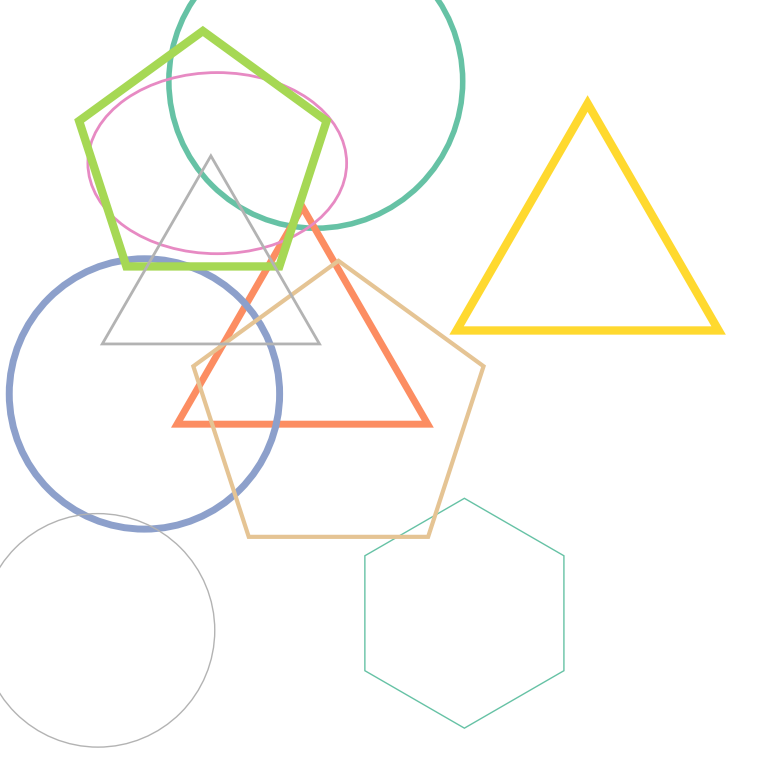[{"shape": "hexagon", "thickness": 0.5, "radius": 0.75, "center": [0.603, 0.204]}, {"shape": "circle", "thickness": 2, "radius": 0.95, "center": [0.41, 0.894]}, {"shape": "triangle", "thickness": 2.5, "radius": 0.94, "center": [0.393, 0.543]}, {"shape": "circle", "thickness": 2.5, "radius": 0.88, "center": [0.188, 0.488]}, {"shape": "oval", "thickness": 1, "radius": 0.84, "center": [0.282, 0.788]}, {"shape": "pentagon", "thickness": 3, "radius": 0.85, "center": [0.263, 0.791]}, {"shape": "triangle", "thickness": 3, "radius": 0.98, "center": [0.763, 0.669]}, {"shape": "pentagon", "thickness": 1.5, "radius": 0.99, "center": [0.44, 0.463]}, {"shape": "circle", "thickness": 0.5, "radius": 0.76, "center": [0.127, 0.181]}, {"shape": "triangle", "thickness": 1, "radius": 0.81, "center": [0.274, 0.635]}]